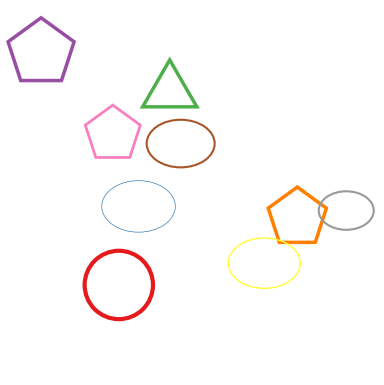[{"shape": "circle", "thickness": 3, "radius": 0.44, "center": [0.309, 0.26]}, {"shape": "oval", "thickness": 0.5, "radius": 0.48, "center": [0.36, 0.464]}, {"shape": "triangle", "thickness": 2.5, "radius": 0.41, "center": [0.441, 0.763]}, {"shape": "pentagon", "thickness": 2.5, "radius": 0.45, "center": [0.107, 0.864]}, {"shape": "pentagon", "thickness": 2.5, "radius": 0.4, "center": [0.772, 0.435]}, {"shape": "oval", "thickness": 1, "radius": 0.47, "center": [0.686, 0.316]}, {"shape": "oval", "thickness": 1.5, "radius": 0.44, "center": [0.469, 0.627]}, {"shape": "pentagon", "thickness": 2, "radius": 0.38, "center": [0.293, 0.652]}, {"shape": "oval", "thickness": 1.5, "radius": 0.36, "center": [0.899, 0.453]}]